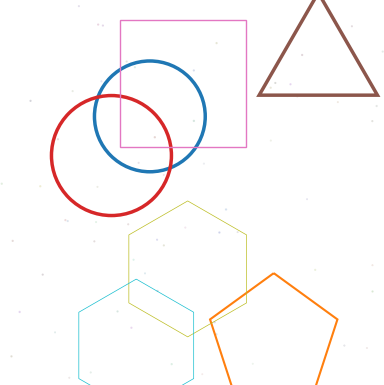[{"shape": "circle", "thickness": 2.5, "radius": 0.72, "center": [0.389, 0.698]}, {"shape": "pentagon", "thickness": 1.5, "radius": 0.87, "center": [0.711, 0.117]}, {"shape": "circle", "thickness": 2.5, "radius": 0.78, "center": [0.29, 0.596]}, {"shape": "triangle", "thickness": 2.5, "radius": 0.89, "center": [0.827, 0.841]}, {"shape": "square", "thickness": 1, "radius": 0.82, "center": [0.475, 0.783]}, {"shape": "hexagon", "thickness": 0.5, "radius": 0.88, "center": [0.488, 0.302]}, {"shape": "hexagon", "thickness": 0.5, "radius": 0.86, "center": [0.354, 0.103]}]